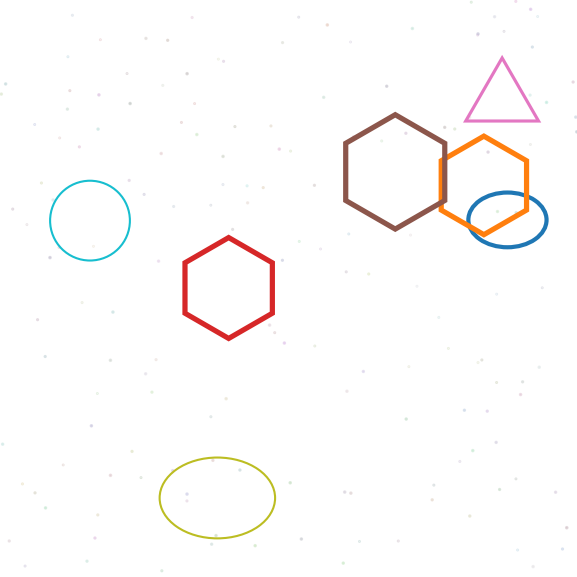[{"shape": "oval", "thickness": 2, "radius": 0.34, "center": [0.879, 0.618]}, {"shape": "hexagon", "thickness": 2.5, "radius": 0.43, "center": [0.838, 0.678]}, {"shape": "hexagon", "thickness": 2.5, "radius": 0.44, "center": [0.396, 0.5]}, {"shape": "hexagon", "thickness": 2.5, "radius": 0.5, "center": [0.684, 0.701]}, {"shape": "triangle", "thickness": 1.5, "radius": 0.36, "center": [0.869, 0.826]}, {"shape": "oval", "thickness": 1, "radius": 0.5, "center": [0.376, 0.137]}, {"shape": "circle", "thickness": 1, "radius": 0.35, "center": [0.156, 0.617]}]